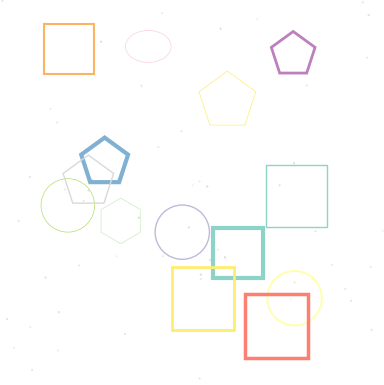[{"shape": "square", "thickness": 1, "radius": 0.4, "center": [0.77, 0.49]}, {"shape": "square", "thickness": 3, "radius": 0.32, "center": [0.619, 0.342]}, {"shape": "circle", "thickness": 1.5, "radius": 0.35, "center": [0.765, 0.225]}, {"shape": "circle", "thickness": 1, "radius": 0.35, "center": [0.473, 0.397]}, {"shape": "square", "thickness": 2.5, "radius": 0.41, "center": [0.718, 0.153]}, {"shape": "pentagon", "thickness": 3, "radius": 0.32, "center": [0.272, 0.579]}, {"shape": "square", "thickness": 1.5, "radius": 0.32, "center": [0.178, 0.872]}, {"shape": "circle", "thickness": 0.5, "radius": 0.35, "center": [0.176, 0.467]}, {"shape": "oval", "thickness": 0.5, "radius": 0.3, "center": [0.385, 0.879]}, {"shape": "pentagon", "thickness": 1, "radius": 0.34, "center": [0.23, 0.528]}, {"shape": "pentagon", "thickness": 2, "radius": 0.3, "center": [0.762, 0.859]}, {"shape": "hexagon", "thickness": 0.5, "radius": 0.3, "center": [0.314, 0.426]}, {"shape": "pentagon", "thickness": 0.5, "radius": 0.39, "center": [0.591, 0.738]}, {"shape": "square", "thickness": 2, "radius": 0.4, "center": [0.526, 0.225]}]